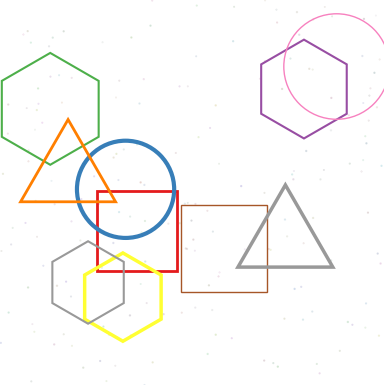[{"shape": "square", "thickness": 2, "radius": 0.52, "center": [0.355, 0.4]}, {"shape": "circle", "thickness": 3, "radius": 0.63, "center": [0.326, 0.508]}, {"shape": "hexagon", "thickness": 1.5, "radius": 0.73, "center": [0.13, 0.717]}, {"shape": "hexagon", "thickness": 1.5, "radius": 0.64, "center": [0.79, 0.769]}, {"shape": "triangle", "thickness": 2, "radius": 0.71, "center": [0.177, 0.547]}, {"shape": "hexagon", "thickness": 2.5, "radius": 0.57, "center": [0.319, 0.228]}, {"shape": "square", "thickness": 1, "radius": 0.56, "center": [0.582, 0.355]}, {"shape": "circle", "thickness": 1, "radius": 0.69, "center": [0.874, 0.827]}, {"shape": "hexagon", "thickness": 1.5, "radius": 0.54, "center": [0.229, 0.266]}, {"shape": "triangle", "thickness": 2.5, "radius": 0.71, "center": [0.741, 0.377]}]